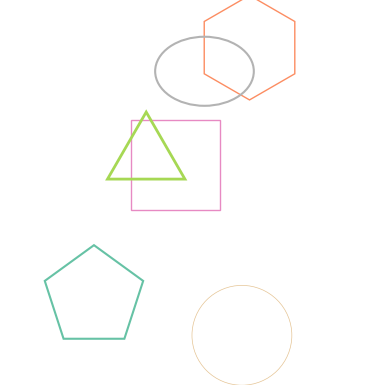[{"shape": "pentagon", "thickness": 1.5, "radius": 0.67, "center": [0.244, 0.229]}, {"shape": "hexagon", "thickness": 1, "radius": 0.68, "center": [0.648, 0.876]}, {"shape": "square", "thickness": 1, "radius": 0.58, "center": [0.455, 0.571]}, {"shape": "triangle", "thickness": 2, "radius": 0.58, "center": [0.38, 0.593]}, {"shape": "circle", "thickness": 0.5, "radius": 0.65, "center": [0.628, 0.129]}, {"shape": "oval", "thickness": 1.5, "radius": 0.64, "center": [0.531, 0.815]}]